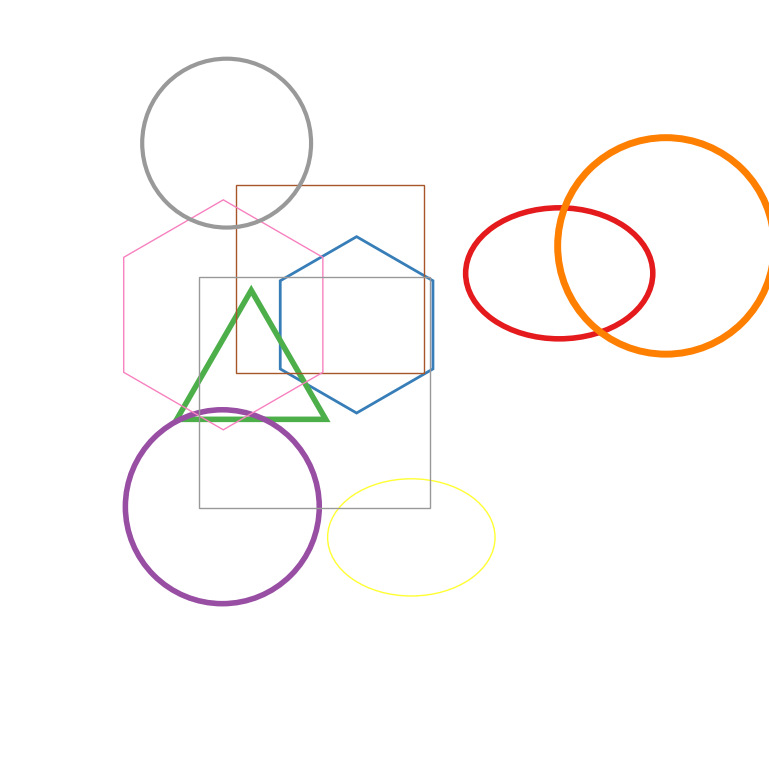[{"shape": "oval", "thickness": 2, "radius": 0.61, "center": [0.726, 0.645]}, {"shape": "hexagon", "thickness": 1, "radius": 0.57, "center": [0.463, 0.578]}, {"shape": "triangle", "thickness": 2, "radius": 0.56, "center": [0.326, 0.511]}, {"shape": "circle", "thickness": 2, "radius": 0.63, "center": [0.289, 0.342]}, {"shape": "circle", "thickness": 2.5, "radius": 0.7, "center": [0.865, 0.681]}, {"shape": "oval", "thickness": 0.5, "radius": 0.54, "center": [0.534, 0.302]}, {"shape": "square", "thickness": 0.5, "radius": 0.61, "center": [0.428, 0.638]}, {"shape": "hexagon", "thickness": 0.5, "radius": 0.75, "center": [0.29, 0.591]}, {"shape": "circle", "thickness": 1.5, "radius": 0.55, "center": [0.294, 0.814]}, {"shape": "square", "thickness": 0.5, "radius": 0.75, "center": [0.409, 0.491]}]